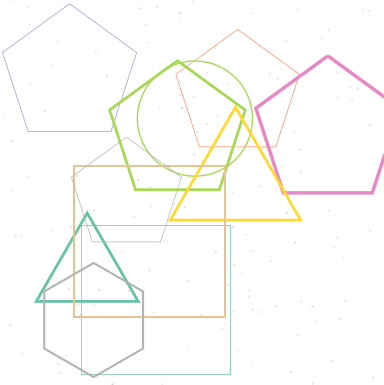[{"shape": "triangle", "thickness": 2, "radius": 0.76, "center": [0.227, 0.294]}, {"shape": "square", "thickness": 0.5, "radius": 0.97, "center": [0.404, 0.222]}, {"shape": "pentagon", "thickness": 0.5, "radius": 0.84, "center": [0.617, 0.755]}, {"shape": "pentagon", "thickness": 0.5, "radius": 0.92, "center": [0.181, 0.807]}, {"shape": "pentagon", "thickness": 2.5, "radius": 0.98, "center": [0.852, 0.658]}, {"shape": "circle", "thickness": 1, "radius": 0.75, "center": [0.506, 0.692]}, {"shape": "pentagon", "thickness": 2, "radius": 0.93, "center": [0.461, 0.657]}, {"shape": "triangle", "thickness": 2, "radius": 0.98, "center": [0.612, 0.526]}, {"shape": "square", "thickness": 1.5, "radius": 0.98, "center": [0.388, 0.373]}, {"shape": "hexagon", "thickness": 1.5, "radius": 0.74, "center": [0.243, 0.169]}, {"shape": "pentagon", "thickness": 0.5, "radius": 0.75, "center": [0.328, 0.493]}]